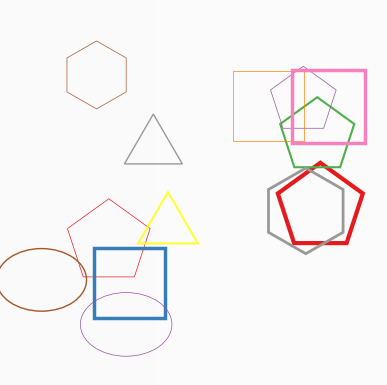[{"shape": "pentagon", "thickness": 0.5, "radius": 0.56, "center": [0.281, 0.372]}, {"shape": "pentagon", "thickness": 3, "radius": 0.58, "center": [0.827, 0.462]}, {"shape": "square", "thickness": 2.5, "radius": 0.46, "center": [0.333, 0.265]}, {"shape": "pentagon", "thickness": 1.5, "radius": 0.5, "center": [0.819, 0.647]}, {"shape": "oval", "thickness": 0.5, "radius": 0.59, "center": [0.326, 0.157]}, {"shape": "pentagon", "thickness": 0.5, "radius": 0.45, "center": [0.783, 0.739]}, {"shape": "square", "thickness": 0.5, "radius": 0.45, "center": [0.693, 0.725]}, {"shape": "triangle", "thickness": 1.5, "radius": 0.44, "center": [0.434, 0.412]}, {"shape": "oval", "thickness": 1, "radius": 0.58, "center": [0.107, 0.273]}, {"shape": "hexagon", "thickness": 0.5, "radius": 0.44, "center": [0.249, 0.805]}, {"shape": "square", "thickness": 2.5, "radius": 0.47, "center": [0.848, 0.722]}, {"shape": "triangle", "thickness": 1, "radius": 0.43, "center": [0.396, 0.617]}, {"shape": "hexagon", "thickness": 2, "radius": 0.56, "center": [0.789, 0.452]}]